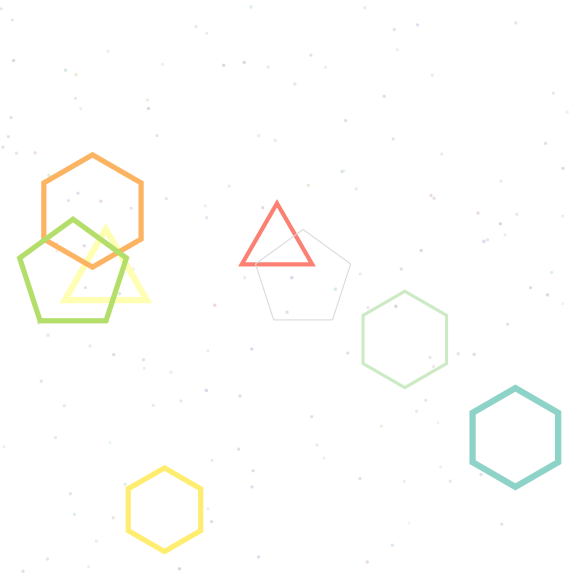[{"shape": "hexagon", "thickness": 3, "radius": 0.43, "center": [0.892, 0.242]}, {"shape": "triangle", "thickness": 3, "radius": 0.41, "center": [0.183, 0.52]}, {"shape": "triangle", "thickness": 2, "radius": 0.35, "center": [0.48, 0.577]}, {"shape": "hexagon", "thickness": 2.5, "radius": 0.49, "center": [0.16, 0.634]}, {"shape": "pentagon", "thickness": 2.5, "radius": 0.49, "center": [0.126, 0.522]}, {"shape": "pentagon", "thickness": 0.5, "radius": 0.43, "center": [0.525, 0.515]}, {"shape": "hexagon", "thickness": 1.5, "radius": 0.42, "center": [0.701, 0.411]}, {"shape": "hexagon", "thickness": 2.5, "radius": 0.36, "center": [0.285, 0.117]}]